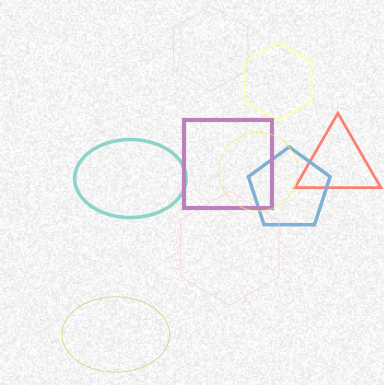[{"shape": "oval", "thickness": 2.5, "radius": 0.72, "center": [0.339, 0.536]}, {"shape": "hexagon", "thickness": 1.5, "radius": 0.51, "center": [0.722, 0.788]}, {"shape": "triangle", "thickness": 2, "radius": 0.64, "center": [0.878, 0.577]}, {"shape": "pentagon", "thickness": 2.5, "radius": 0.56, "center": [0.751, 0.507]}, {"shape": "oval", "thickness": 0.5, "radius": 0.7, "center": [0.301, 0.131]}, {"shape": "hexagon", "thickness": 0.5, "radius": 0.74, "center": [0.596, 0.355]}, {"shape": "square", "thickness": 3, "radius": 0.57, "center": [0.593, 0.574]}, {"shape": "hexagon", "thickness": 0.5, "radius": 0.56, "center": [0.547, 0.873]}, {"shape": "circle", "thickness": 0.5, "radius": 0.51, "center": [0.671, 0.554]}]